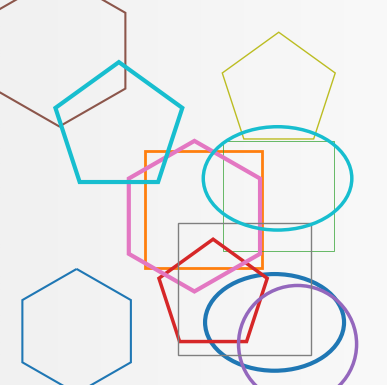[{"shape": "oval", "thickness": 3, "radius": 0.9, "center": [0.709, 0.163]}, {"shape": "hexagon", "thickness": 1.5, "radius": 0.81, "center": [0.198, 0.14]}, {"shape": "square", "thickness": 2, "radius": 0.76, "center": [0.525, 0.456]}, {"shape": "square", "thickness": 0.5, "radius": 0.72, "center": [0.719, 0.491]}, {"shape": "pentagon", "thickness": 2.5, "radius": 0.73, "center": [0.55, 0.232]}, {"shape": "circle", "thickness": 2.5, "radius": 0.76, "center": [0.768, 0.106]}, {"shape": "hexagon", "thickness": 1.5, "radius": 0.98, "center": [0.153, 0.868]}, {"shape": "hexagon", "thickness": 3, "radius": 0.98, "center": [0.502, 0.438]}, {"shape": "square", "thickness": 1, "radius": 0.86, "center": [0.632, 0.25]}, {"shape": "pentagon", "thickness": 1, "radius": 0.77, "center": [0.719, 0.763]}, {"shape": "pentagon", "thickness": 3, "radius": 0.86, "center": [0.307, 0.667]}, {"shape": "oval", "thickness": 2.5, "radius": 0.96, "center": [0.716, 0.537]}]